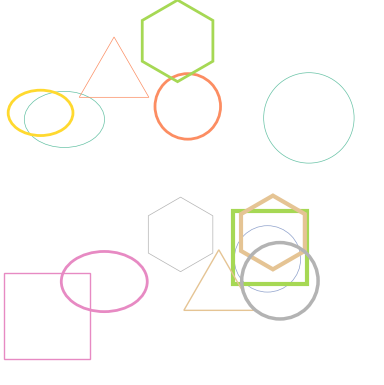[{"shape": "circle", "thickness": 0.5, "radius": 0.59, "center": [0.802, 0.694]}, {"shape": "oval", "thickness": 0.5, "radius": 0.52, "center": [0.167, 0.69]}, {"shape": "triangle", "thickness": 0.5, "radius": 0.52, "center": [0.296, 0.799]}, {"shape": "circle", "thickness": 2, "radius": 0.43, "center": [0.488, 0.724]}, {"shape": "circle", "thickness": 0.5, "radius": 0.43, "center": [0.695, 0.328]}, {"shape": "oval", "thickness": 2, "radius": 0.56, "center": [0.271, 0.269]}, {"shape": "square", "thickness": 1, "radius": 0.56, "center": [0.122, 0.178]}, {"shape": "hexagon", "thickness": 2, "radius": 0.53, "center": [0.461, 0.894]}, {"shape": "square", "thickness": 3, "radius": 0.47, "center": [0.701, 0.358]}, {"shape": "oval", "thickness": 2, "radius": 0.42, "center": [0.105, 0.707]}, {"shape": "hexagon", "thickness": 3, "radius": 0.48, "center": [0.709, 0.396]}, {"shape": "triangle", "thickness": 1, "radius": 0.52, "center": [0.568, 0.246]}, {"shape": "circle", "thickness": 2.5, "radius": 0.5, "center": [0.727, 0.271]}, {"shape": "hexagon", "thickness": 0.5, "radius": 0.48, "center": [0.469, 0.391]}]